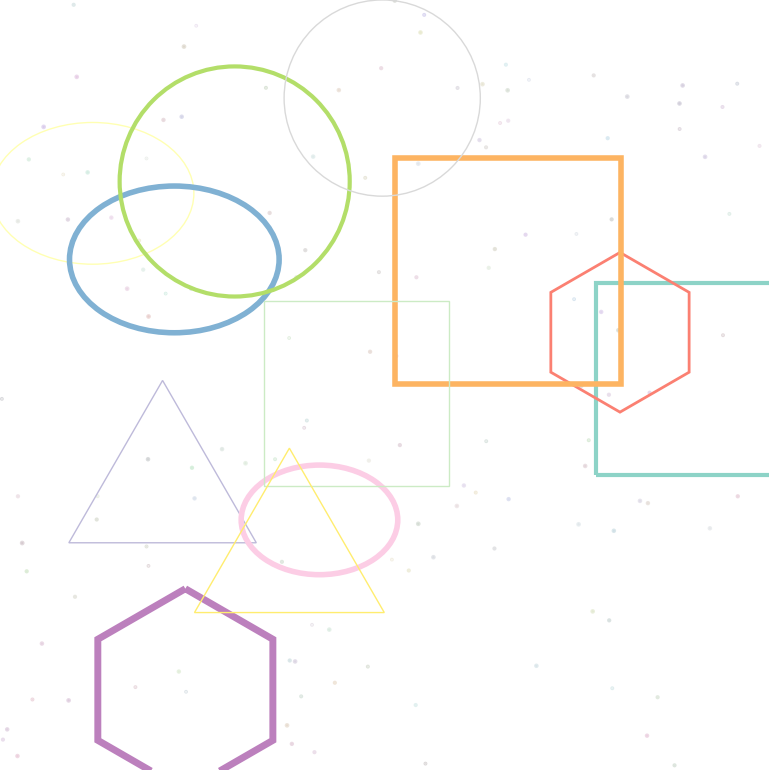[{"shape": "square", "thickness": 1.5, "radius": 0.62, "center": [0.899, 0.508]}, {"shape": "oval", "thickness": 0.5, "radius": 0.66, "center": [0.12, 0.749]}, {"shape": "triangle", "thickness": 0.5, "radius": 0.7, "center": [0.211, 0.365]}, {"shape": "hexagon", "thickness": 1, "radius": 0.52, "center": [0.805, 0.568]}, {"shape": "oval", "thickness": 2, "radius": 0.68, "center": [0.226, 0.663]}, {"shape": "square", "thickness": 2, "radius": 0.73, "center": [0.659, 0.648]}, {"shape": "circle", "thickness": 1.5, "radius": 0.75, "center": [0.305, 0.764]}, {"shape": "oval", "thickness": 2, "radius": 0.51, "center": [0.415, 0.325]}, {"shape": "circle", "thickness": 0.5, "radius": 0.64, "center": [0.496, 0.873]}, {"shape": "hexagon", "thickness": 2.5, "radius": 0.66, "center": [0.241, 0.104]}, {"shape": "square", "thickness": 0.5, "radius": 0.6, "center": [0.463, 0.489]}, {"shape": "triangle", "thickness": 0.5, "radius": 0.71, "center": [0.376, 0.276]}]